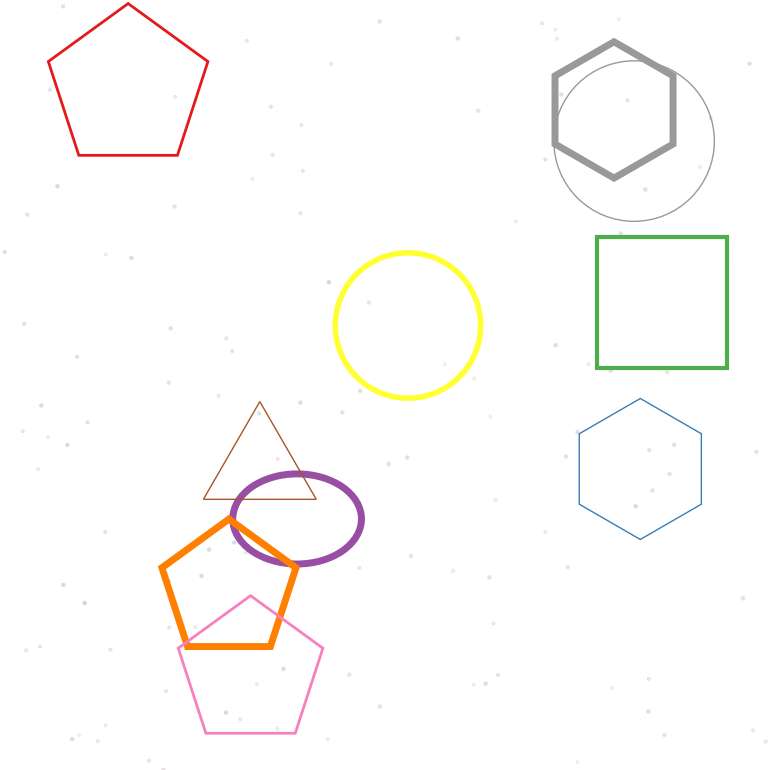[{"shape": "pentagon", "thickness": 1, "radius": 0.54, "center": [0.166, 0.886]}, {"shape": "hexagon", "thickness": 0.5, "radius": 0.46, "center": [0.832, 0.391]}, {"shape": "square", "thickness": 1.5, "radius": 0.42, "center": [0.86, 0.607]}, {"shape": "oval", "thickness": 2.5, "radius": 0.42, "center": [0.386, 0.326]}, {"shape": "pentagon", "thickness": 2.5, "radius": 0.46, "center": [0.297, 0.234]}, {"shape": "circle", "thickness": 2, "radius": 0.47, "center": [0.53, 0.577]}, {"shape": "triangle", "thickness": 0.5, "radius": 0.42, "center": [0.337, 0.394]}, {"shape": "pentagon", "thickness": 1, "radius": 0.49, "center": [0.325, 0.128]}, {"shape": "hexagon", "thickness": 2.5, "radius": 0.44, "center": [0.797, 0.857]}, {"shape": "circle", "thickness": 0.5, "radius": 0.52, "center": [0.823, 0.817]}]